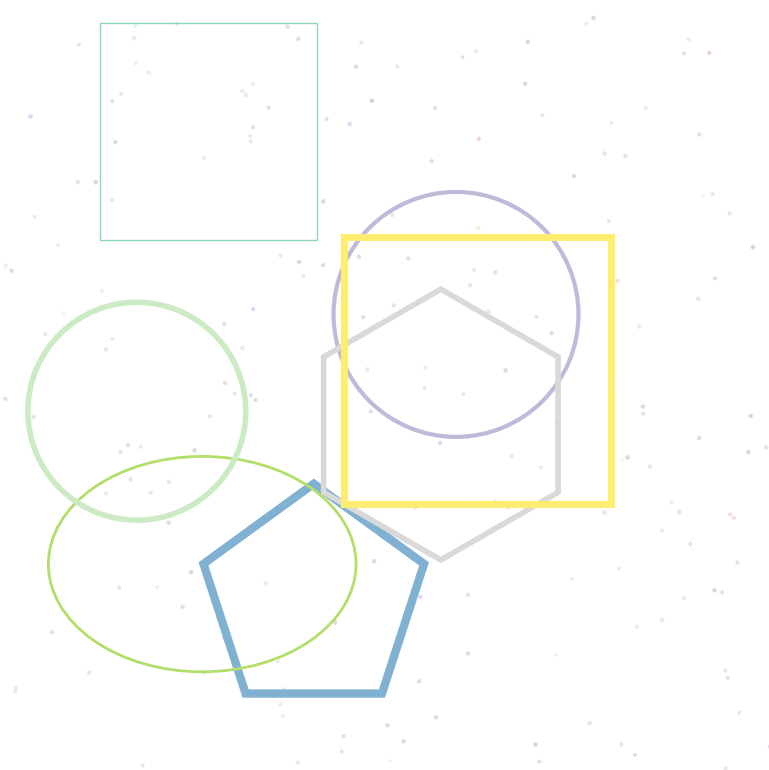[{"shape": "square", "thickness": 0.5, "radius": 0.71, "center": [0.271, 0.829]}, {"shape": "circle", "thickness": 1.5, "radius": 0.8, "center": [0.592, 0.592]}, {"shape": "pentagon", "thickness": 3, "radius": 0.75, "center": [0.407, 0.221]}, {"shape": "oval", "thickness": 1, "radius": 1.0, "center": [0.263, 0.267]}, {"shape": "hexagon", "thickness": 2, "radius": 0.88, "center": [0.573, 0.449]}, {"shape": "circle", "thickness": 2, "radius": 0.71, "center": [0.178, 0.466]}, {"shape": "square", "thickness": 2.5, "radius": 0.87, "center": [0.621, 0.519]}]